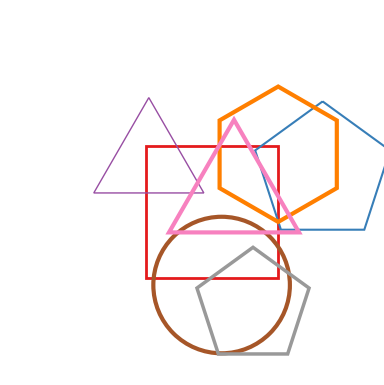[{"shape": "square", "thickness": 2, "radius": 0.86, "center": [0.551, 0.45]}, {"shape": "pentagon", "thickness": 1.5, "radius": 0.92, "center": [0.838, 0.552]}, {"shape": "triangle", "thickness": 1, "radius": 0.83, "center": [0.387, 0.581]}, {"shape": "hexagon", "thickness": 3, "radius": 0.88, "center": [0.723, 0.599]}, {"shape": "circle", "thickness": 3, "radius": 0.89, "center": [0.576, 0.26]}, {"shape": "triangle", "thickness": 3, "radius": 0.98, "center": [0.608, 0.494]}, {"shape": "pentagon", "thickness": 2.5, "radius": 0.77, "center": [0.657, 0.204]}]